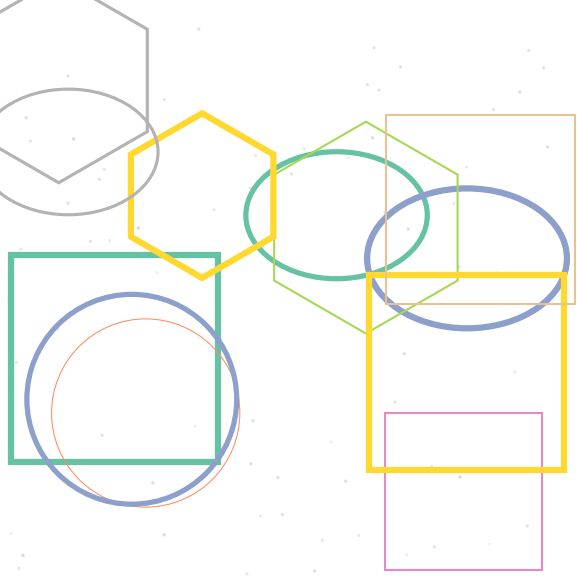[{"shape": "square", "thickness": 3, "radius": 0.89, "center": [0.199, 0.378]}, {"shape": "oval", "thickness": 2.5, "radius": 0.79, "center": [0.583, 0.626]}, {"shape": "circle", "thickness": 0.5, "radius": 0.81, "center": [0.252, 0.284]}, {"shape": "circle", "thickness": 2.5, "radius": 0.91, "center": [0.228, 0.308]}, {"shape": "oval", "thickness": 3, "radius": 0.87, "center": [0.809, 0.552]}, {"shape": "square", "thickness": 1, "radius": 0.68, "center": [0.802, 0.147]}, {"shape": "hexagon", "thickness": 1, "radius": 0.92, "center": [0.634, 0.605]}, {"shape": "square", "thickness": 3, "radius": 0.84, "center": [0.807, 0.354]}, {"shape": "hexagon", "thickness": 3, "radius": 0.71, "center": [0.35, 0.66]}, {"shape": "square", "thickness": 1, "radius": 0.82, "center": [0.832, 0.636]}, {"shape": "oval", "thickness": 1.5, "radius": 0.78, "center": [0.118, 0.736]}, {"shape": "hexagon", "thickness": 1.5, "radius": 0.89, "center": [0.102, 0.86]}]